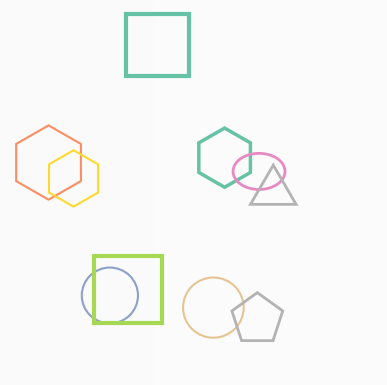[{"shape": "square", "thickness": 3, "radius": 0.41, "center": [0.407, 0.883]}, {"shape": "hexagon", "thickness": 2.5, "radius": 0.38, "center": [0.58, 0.59]}, {"shape": "hexagon", "thickness": 1.5, "radius": 0.48, "center": [0.125, 0.578]}, {"shape": "circle", "thickness": 1.5, "radius": 0.36, "center": [0.284, 0.233]}, {"shape": "oval", "thickness": 2, "radius": 0.34, "center": [0.669, 0.555]}, {"shape": "square", "thickness": 3, "radius": 0.44, "center": [0.33, 0.249]}, {"shape": "hexagon", "thickness": 1.5, "radius": 0.37, "center": [0.19, 0.536]}, {"shape": "circle", "thickness": 1.5, "radius": 0.39, "center": [0.551, 0.201]}, {"shape": "triangle", "thickness": 2, "radius": 0.34, "center": [0.705, 0.503]}, {"shape": "pentagon", "thickness": 2, "radius": 0.34, "center": [0.664, 0.171]}]